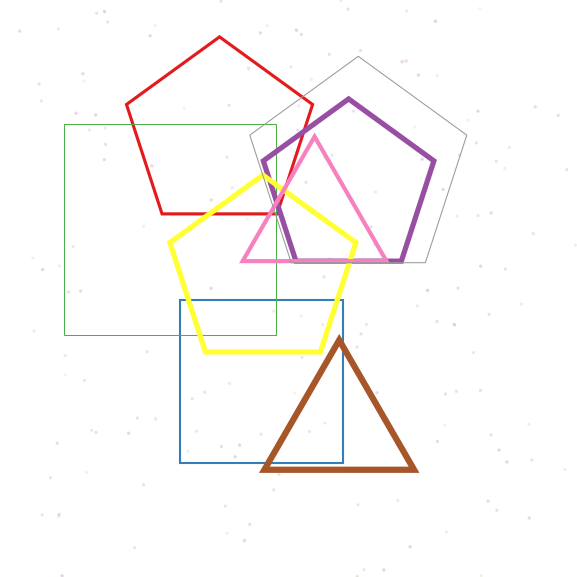[{"shape": "pentagon", "thickness": 1.5, "radius": 0.85, "center": [0.38, 0.766]}, {"shape": "square", "thickness": 1, "radius": 0.71, "center": [0.452, 0.339]}, {"shape": "square", "thickness": 0.5, "radius": 0.92, "center": [0.294, 0.602]}, {"shape": "pentagon", "thickness": 2.5, "radius": 0.78, "center": [0.604, 0.673]}, {"shape": "pentagon", "thickness": 2.5, "radius": 0.85, "center": [0.455, 0.527]}, {"shape": "triangle", "thickness": 3, "radius": 0.75, "center": [0.587, 0.261]}, {"shape": "triangle", "thickness": 2, "radius": 0.72, "center": [0.545, 0.619]}, {"shape": "pentagon", "thickness": 0.5, "radius": 0.99, "center": [0.62, 0.704]}]